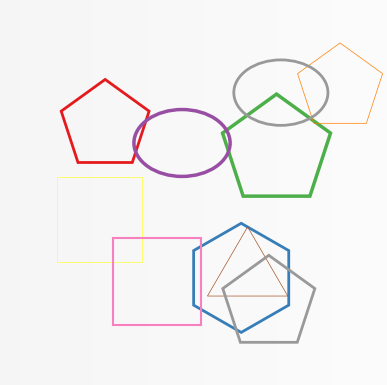[{"shape": "pentagon", "thickness": 2, "radius": 0.6, "center": [0.271, 0.674]}, {"shape": "hexagon", "thickness": 2, "radius": 0.71, "center": [0.622, 0.278]}, {"shape": "pentagon", "thickness": 2.5, "radius": 0.73, "center": [0.714, 0.609]}, {"shape": "oval", "thickness": 2.5, "radius": 0.62, "center": [0.47, 0.629]}, {"shape": "pentagon", "thickness": 0.5, "radius": 0.58, "center": [0.878, 0.773]}, {"shape": "square", "thickness": 0.5, "radius": 0.55, "center": [0.257, 0.431]}, {"shape": "triangle", "thickness": 0.5, "radius": 0.6, "center": [0.639, 0.291]}, {"shape": "square", "thickness": 1.5, "radius": 0.56, "center": [0.405, 0.269]}, {"shape": "pentagon", "thickness": 2, "radius": 0.62, "center": [0.694, 0.212]}, {"shape": "oval", "thickness": 2, "radius": 0.61, "center": [0.725, 0.759]}]